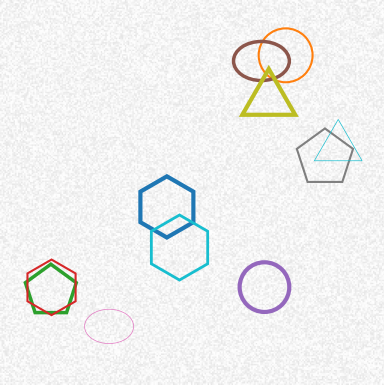[{"shape": "hexagon", "thickness": 3, "radius": 0.4, "center": [0.433, 0.463]}, {"shape": "circle", "thickness": 1.5, "radius": 0.35, "center": [0.742, 0.856]}, {"shape": "pentagon", "thickness": 2.5, "radius": 0.35, "center": [0.132, 0.244]}, {"shape": "hexagon", "thickness": 1.5, "radius": 0.36, "center": [0.134, 0.254]}, {"shape": "circle", "thickness": 3, "radius": 0.32, "center": [0.687, 0.254]}, {"shape": "oval", "thickness": 2.5, "radius": 0.36, "center": [0.679, 0.842]}, {"shape": "oval", "thickness": 0.5, "radius": 0.32, "center": [0.283, 0.152]}, {"shape": "pentagon", "thickness": 1.5, "radius": 0.38, "center": [0.844, 0.59]}, {"shape": "triangle", "thickness": 3, "radius": 0.4, "center": [0.698, 0.742]}, {"shape": "hexagon", "thickness": 2, "radius": 0.42, "center": [0.466, 0.357]}, {"shape": "triangle", "thickness": 0.5, "radius": 0.36, "center": [0.879, 0.618]}]